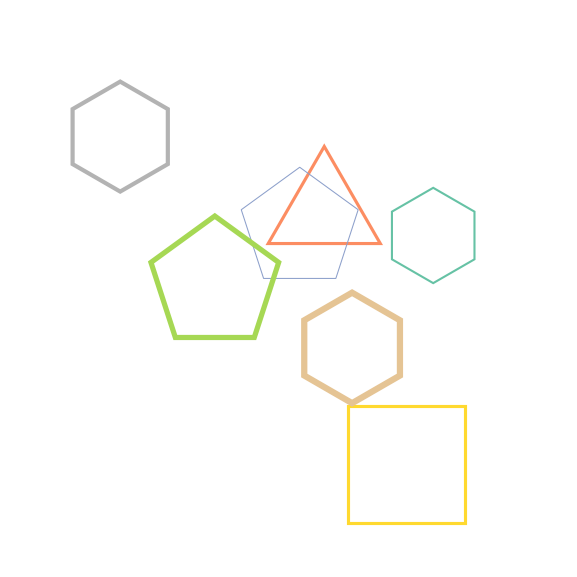[{"shape": "hexagon", "thickness": 1, "radius": 0.41, "center": [0.75, 0.591]}, {"shape": "triangle", "thickness": 1.5, "radius": 0.56, "center": [0.561, 0.633]}, {"shape": "pentagon", "thickness": 0.5, "radius": 0.53, "center": [0.519, 0.603]}, {"shape": "pentagon", "thickness": 2.5, "radius": 0.58, "center": [0.372, 0.509]}, {"shape": "square", "thickness": 1.5, "radius": 0.51, "center": [0.704, 0.195]}, {"shape": "hexagon", "thickness": 3, "radius": 0.48, "center": [0.61, 0.397]}, {"shape": "hexagon", "thickness": 2, "radius": 0.48, "center": [0.208, 0.763]}]